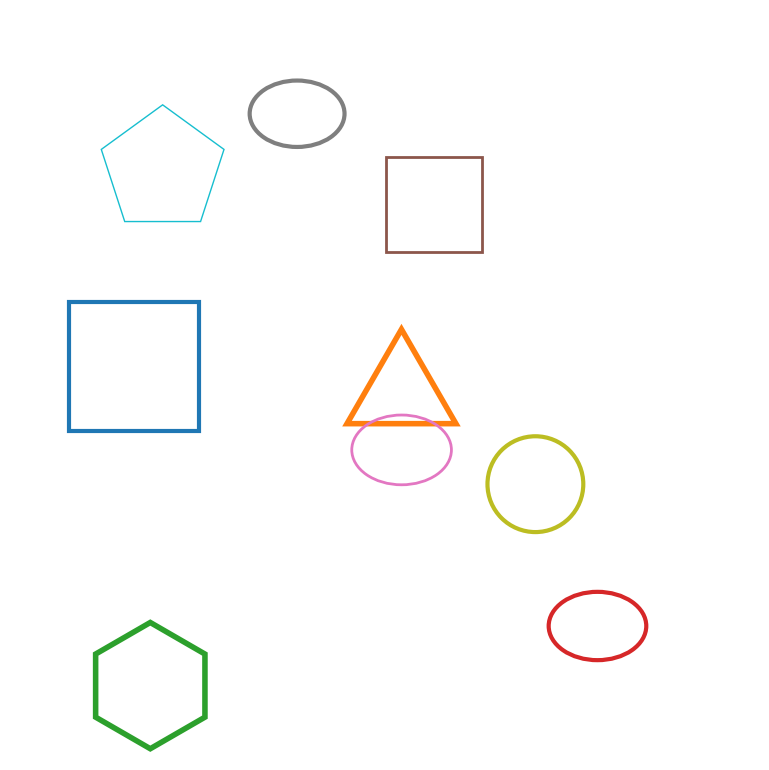[{"shape": "square", "thickness": 1.5, "radius": 0.42, "center": [0.174, 0.524]}, {"shape": "triangle", "thickness": 2, "radius": 0.41, "center": [0.521, 0.491]}, {"shape": "hexagon", "thickness": 2, "radius": 0.41, "center": [0.195, 0.11]}, {"shape": "oval", "thickness": 1.5, "radius": 0.32, "center": [0.776, 0.187]}, {"shape": "square", "thickness": 1, "radius": 0.31, "center": [0.564, 0.734]}, {"shape": "oval", "thickness": 1, "radius": 0.32, "center": [0.522, 0.416]}, {"shape": "oval", "thickness": 1.5, "radius": 0.31, "center": [0.386, 0.852]}, {"shape": "circle", "thickness": 1.5, "radius": 0.31, "center": [0.695, 0.371]}, {"shape": "pentagon", "thickness": 0.5, "radius": 0.42, "center": [0.211, 0.78]}]